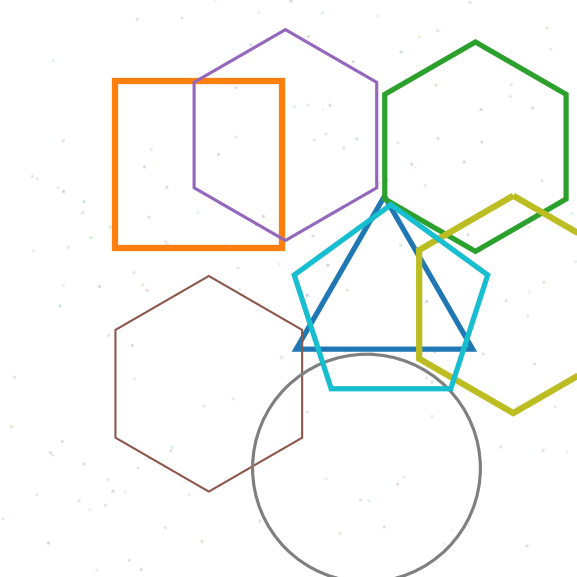[{"shape": "triangle", "thickness": 2.5, "radius": 0.88, "center": [0.666, 0.483]}, {"shape": "square", "thickness": 3, "radius": 0.72, "center": [0.344, 0.714]}, {"shape": "hexagon", "thickness": 2.5, "radius": 0.91, "center": [0.823, 0.745]}, {"shape": "hexagon", "thickness": 1.5, "radius": 0.91, "center": [0.494, 0.765]}, {"shape": "hexagon", "thickness": 1, "radius": 0.93, "center": [0.362, 0.335]}, {"shape": "circle", "thickness": 1.5, "radius": 0.99, "center": [0.635, 0.188]}, {"shape": "hexagon", "thickness": 3, "radius": 0.94, "center": [0.889, 0.472]}, {"shape": "pentagon", "thickness": 2.5, "radius": 0.88, "center": [0.677, 0.468]}]